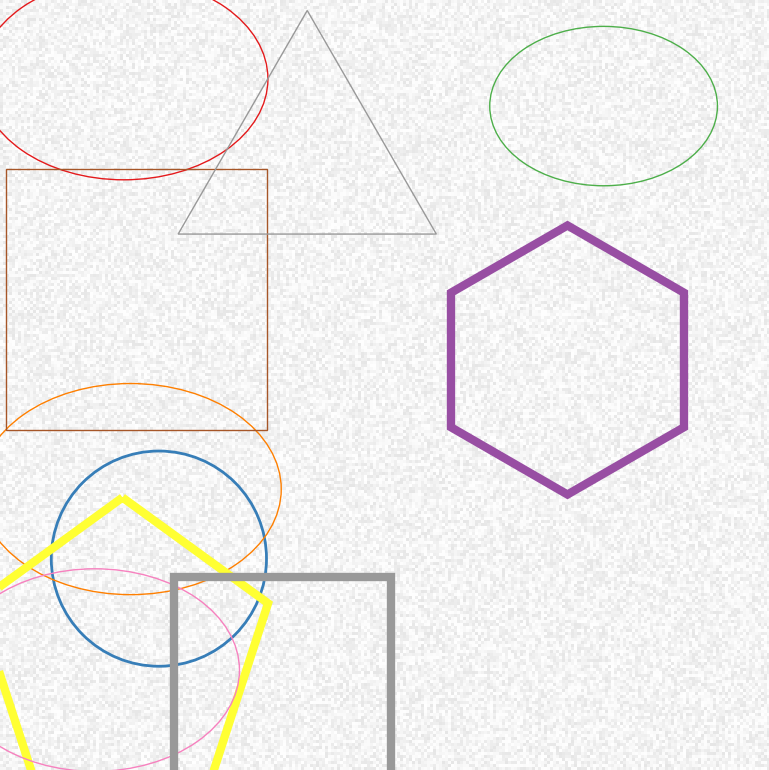[{"shape": "oval", "thickness": 0.5, "radius": 0.94, "center": [0.161, 0.898]}, {"shape": "circle", "thickness": 1, "radius": 0.7, "center": [0.206, 0.274]}, {"shape": "oval", "thickness": 0.5, "radius": 0.74, "center": [0.784, 0.862]}, {"shape": "hexagon", "thickness": 3, "radius": 0.87, "center": [0.737, 0.532]}, {"shape": "oval", "thickness": 0.5, "radius": 0.98, "center": [0.169, 0.365]}, {"shape": "pentagon", "thickness": 3, "radius": 0.99, "center": [0.159, 0.155]}, {"shape": "square", "thickness": 0.5, "radius": 0.85, "center": [0.177, 0.611]}, {"shape": "oval", "thickness": 0.5, "radius": 0.94, "center": [0.123, 0.13]}, {"shape": "triangle", "thickness": 0.5, "radius": 0.97, "center": [0.399, 0.793]}, {"shape": "square", "thickness": 3, "radius": 0.7, "center": [0.367, 0.11]}]